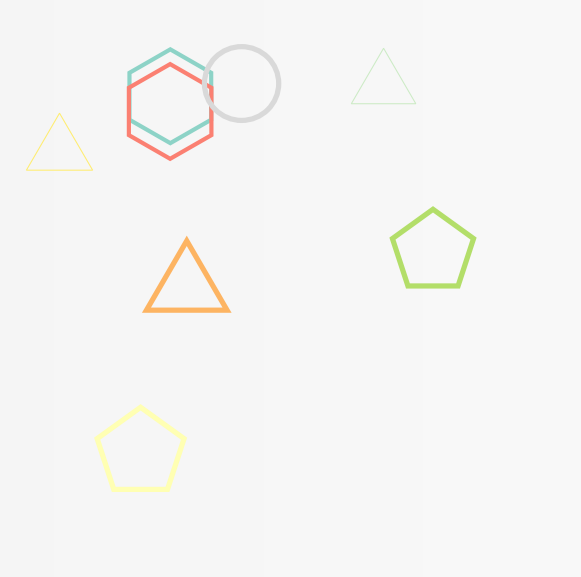[{"shape": "hexagon", "thickness": 2, "radius": 0.41, "center": [0.293, 0.832]}, {"shape": "pentagon", "thickness": 2.5, "radius": 0.39, "center": [0.242, 0.215]}, {"shape": "hexagon", "thickness": 2, "radius": 0.41, "center": [0.293, 0.806]}, {"shape": "triangle", "thickness": 2.5, "radius": 0.4, "center": [0.321, 0.502]}, {"shape": "pentagon", "thickness": 2.5, "radius": 0.37, "center": [0.745, 0.563]}, {"shape": "circle", "thickness": 2.5, "radius": 0.32, "center": [0.416, 0.854]}, {"shape": "triangle", "thickness": 0.5, "radius": 0.32, "center": [0.66, 0.852]}, {"shape": "triangle", "thickness": 0.5, "radius": 0.33, "center": [0.102, 0.737]}]